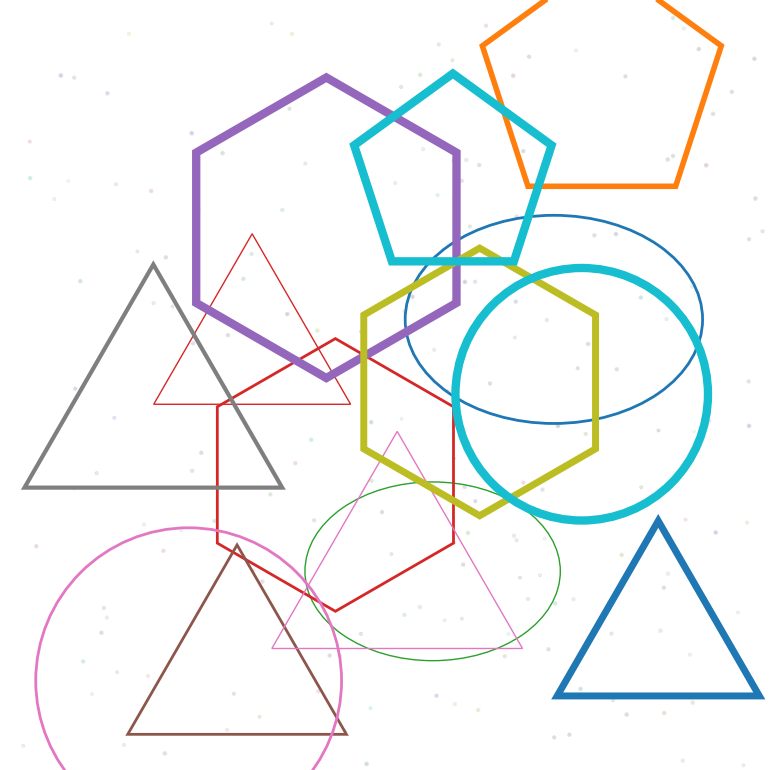[{"shape": "oval", "thickness": 1, "radius": 0.97, "center": [0.719, 0.585]}, {"shape": "triangle", "thickness": 2.5, "radius": 0.76, "center": [0.855, 0.172]}, {"shape": "pentagon", "thickness": 2, "radius": 0.82, "center": [0.782, 0.89]}, {"shape": "oval", "thickness": 0.5, "radius": 0.83, "center": [0.562, 0.258]}, {"shape": "hexagon", "thickness": 1, "radius": 0.89, "center": [0.436, 0.383]}, {"shape": "triangle", "thickness": 0.5, "radius": 0.74, "center": [0.327, 0.549]}, {"shape": "hexagon", "thickness": 3, "radius": 0.98, "center": [0.424, 0.704]}, {"shape": "triangle", "thickness": 1, "radius": 0.82, "center": [0.308, 0.128]}, {"shape": "circle", "thickness": 1, "radius": 0.99, "center": [0.245, 0.116]}, {"shape": "triangle", "thickness": 0.5, "radius": 0.94, "center": [0.516, 0.252]}, {"shape": "triangle", "thickness": 1.5, "radius": 0.97, "center": [0.199, 0.463]}, {"shape": "hexagon", "thickness": 2.5, "radius": 0.87, "center": [0.623, 0.504]}, {"shape": "circle", "thickness": 3, "radius": 0.82, "center": [0.755, 0.488]}, {"shape": "pentagon", "thickness": 3, "radius": 0.67, "center": [0.588, 0.77]}]